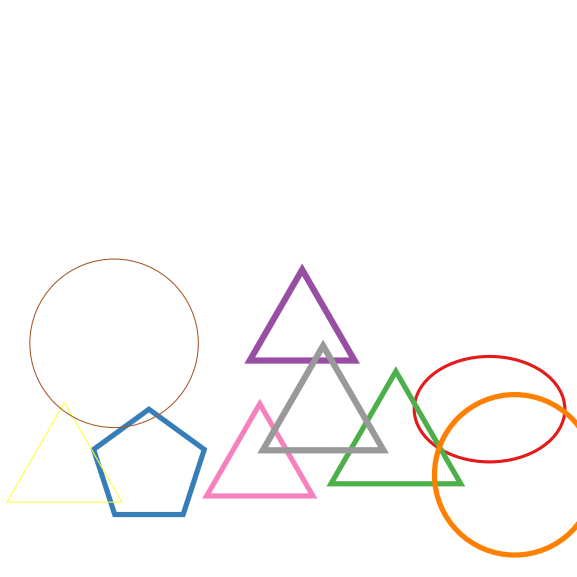[{"shape": "oval", "thickness": 1.5, "radius": 0.65, "center": [0.848, 0.291]}, {"shape": "pentagon", "thickness": 2.5, "radius": 0.5, "center": [0.258, 0.19]}, {"shape": "triangle", "thickness": 2.5, "radius": 0.65, "center": [0.685, 0.226]}, {"shape": "triangle", "thickness": 3, "radius": 0.52, "center": [0.523, 0.427]}, {"shape": "circle", "thickness": 2.5, "radius": 0.69, "center": [0.891, 0.177]}, {"shape": "triangle", "thickness": 0.5, "radius": 0.57, "center": [0.112, 0.187]}, {"shape": "circle", "thickness": 0.5, "radius": 0.73, "center": [0.198, 0.405]}, {"shape": "triangle", "thickness": 2.5, "radius": 0.53, "center": [0.45, 0.193]}, {"shape": "triangle", "thickness": 3, "radius": 0.6, "center": [0.56, 0.28]}]